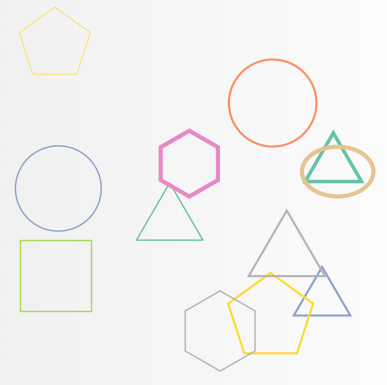[{"shape": "triangle", "thickness": 1, "radius": 0.5, "center": [0.438, 0.426]}, {"shape": "triangle", "thickness": 2.5, "radius": 0.42, "center": [0.86, 0.57]}, {"shape": "circle", "thickness": 1.5, "radius": 0.57, "center": [0.704, 0.732]}, {"shape": "triangle", "thickness": 1.5, "radius": 0.42, "center": [0.831, 0.223]}, {"shape": "circle", "thickness": 1, "radius": 0.55, "center": [0.151, 0.51]}, {"shape": "hexagon", "thickness": 3, "radius": 0.43, "center": [0.489, 0.575]}, {"shape": "square", "thickness": 1, "radius": 0.46, "center": [0.143, 0.285]}, {"shape": "pentagon", "thickness": 0.5, "radius": 0.48, "center": [0.142, 0.885]}, {"shape": "pentagon", "thickness": 1.5, "radius": 0.58, "center": [0.698, 0.176]}, {"shape": "oval", "thickness": 3, "radius": 0.46, "center": [0.871, 0.554]}, {"shape": "triangle", "thickness": 1.5, "radius": 0.57, "center": [0.74, 0.34]}, {"shape": "hexagon", "thickness": 1, "radius": 0.52, "center": [0.568, 0.14]}]